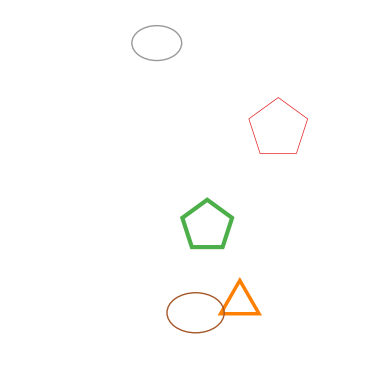[{"shape": "pentagon", "thickness": 0.5, "radius": 0.4, "center": [0.723, 0.666]}, {"shape": "pentagon", "thickness": 3, "radius": 0.34, "center": [0.538, 0.413]}, {"shape": "triangle", "thickness": 2.5, "radius": 0.29, "center": [0.623, 0.214]}, {"shape": "oval", "thickness": 1, "radius": 0.37, "center": [0.508, 0.188]}, {"shape": "oval", "thickness": 1, "radius": 0.32, "center": [0.407, 0.888]}]